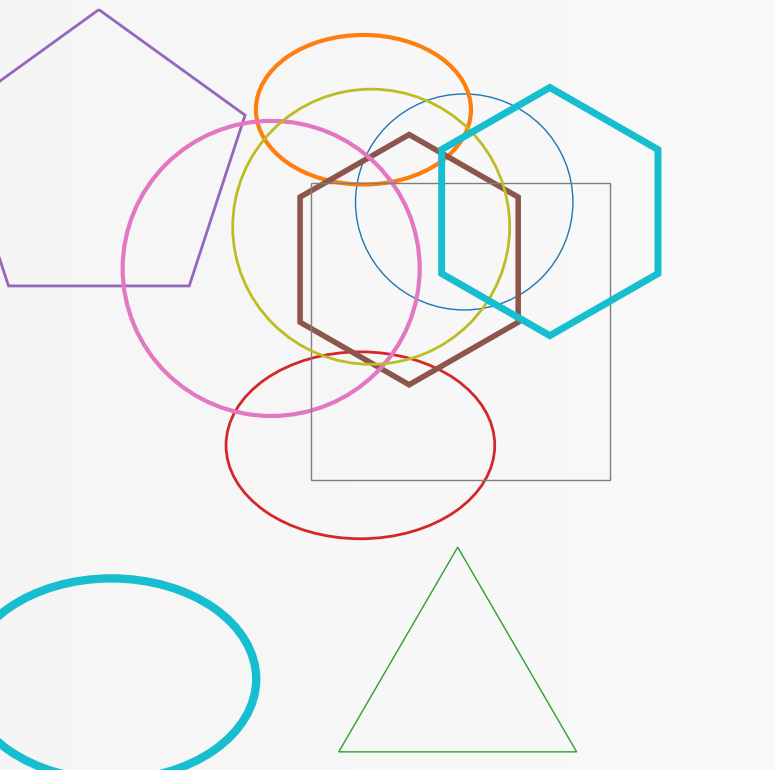[{"shape": "circle", "thickness": 0.5, "radius": 0.7, "center": [0.599, 0.738]}, {"shape": "oval", "thickness": 1.5, "radius": 0.69, "center": [0.469, 0.857]}, {"shape": "triangle", "thickness": 0.5, "radius": 0.89, "center": [0.591, 0.112]}, {"shape": "oval", "thickness": 1, "radius": 0.87, "center": [0.465, 0.422]}, {"shape": "pentagon", "thickness": 1, "radius": 0.99, "center": [0.128, 0.789]}, {"shape": "hexagon", "thickness": 2, "radius": 0.81, "center": [0.528, 0.663]}, {"shape": "circle", "thickness": 1.5, "radius": 0.96, "center": [0.35, 0.651]}, {"shape": "square", "thickness": 0.5, "radius": 0.96, "center": [0.594, 0.57]}, {"shape": "circle", "thickness": 1, "radius": 0.89, "center": [0.479, 0.706]}, {"shape": "hexagon", "thickness": 2.5, "radius": 0.81, "center": [0.709, 0.725]}, {"shape": "oval", "thickness": 3, "radius": 0.93, "center": [0.144, 0.118]}]